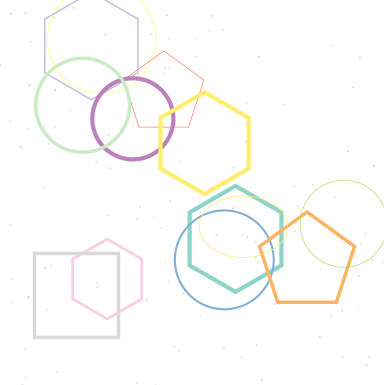[{"shape": "hexagon", "thickness": 3, "radius": 0.69, "center": [0.612, 0.379]}, {"shape": "circle", "thickness": 1, "radius": 0.71, "center": [0.264, 0.898]}, {"shape": "hexagon", "thickness": 1, "radius": 0.7, "center": [0.237, 0.881]}, {"shape": "pentagon", "thickness": 0.5, "radius": 0.55, "center": [0.425, 0.758]}, {"shape": "circle", "thickness": 1.5, "radius": 0.64, "center": [0.583, 0.325]}, {"shape": "pentagon", "thickness": 2.5, "radius": 0.65, "center": [0.798, 0.32]}, {"shape": "circle", "thickness": 0.5, "radius": 0.57, "center": [0.893, 0.419]}, {"shape": "hexagon", "thickness": 2, "radius": 0.52, "center": [0.279, 0.275]}, {"shape": "square", "thickness": 2.5, "radius": 0.55, "center": [0.197, 0.233]}, {"shape": "circle", "thickness": 3, "radius": 0.53, "center": [0.345, 0.691]}, {"shape": "circle", "thickness": 2.5, "radius": 0.61, "center": [0.215, 0.727]}, {"shape": "oval", "thickness": 0.5, "radius": 0.57, "center": [0.632, 0.411]}, {"shape": "hexagon", "thickness": 3, "radius": 0.66, "center": [0.531, 0.628]}]